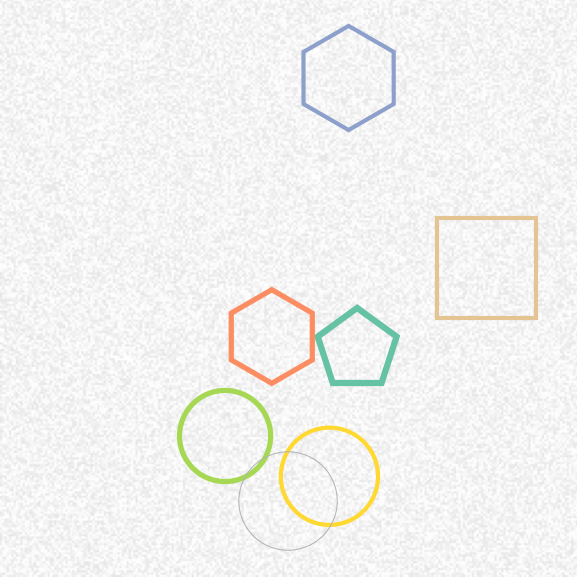[{"shape": "pentagon", "thickness": 3, "radius": 0.36, "center": [0.618, 0.394]}, {"shape": "hexagon", "thickness": 2.5, "radius": 0.41, "center": [0.471, 0.416]}, {"shape": "hexagon", "thickness": 2, "radius": 0.45, "center": [0.604, 0.864]}, {"shape": "circle", "thickness": 2.5, "radius": 0.39, "center": [0.39, 0.244]}, {"shape": "circle", "thickness": 2, "radius": 0.42, "center": [0.57, 0.174]}, {"shape": "square", "thickness": 2, "radius": 0.43, "center": [0.843, 0.535]}, {"shape": "circle", "thickness": 0.5, "radius": 0.43, "center": [0.499, 0.132]}]